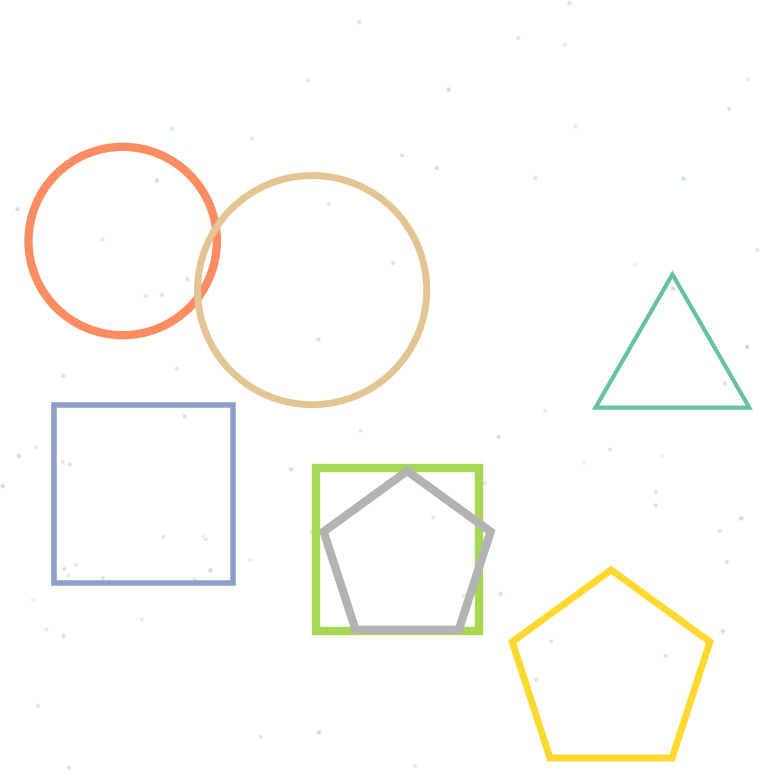[{"shape": "triangle", "thickness": 1.5, "radius": 0.58, "center": [0.873, 0.528]}, {"shape": "circle", "thickness": 3, "radius": 0.61, "center": [0.159, 0.687]}, {"shape": "square", "thickness": 2, "radius": 0.58, "center": [0.186, 0.358]}, {"shape": "square", "thickness": 3, "radius": 0.53, "center": [0.516, 0.286]}, {"shape": "pentagon", "thickness": 2.5, "radius": 0.67, "center": [0.794, 0.125]}, {"shape": "circle", "thickness": 2.5, "radius": 0.74, "center": [0.405, 0.623]}, {"shape": "pentagon", "thickness": 3, "radius": 0.57, "center": [0.529, 0.274]}]